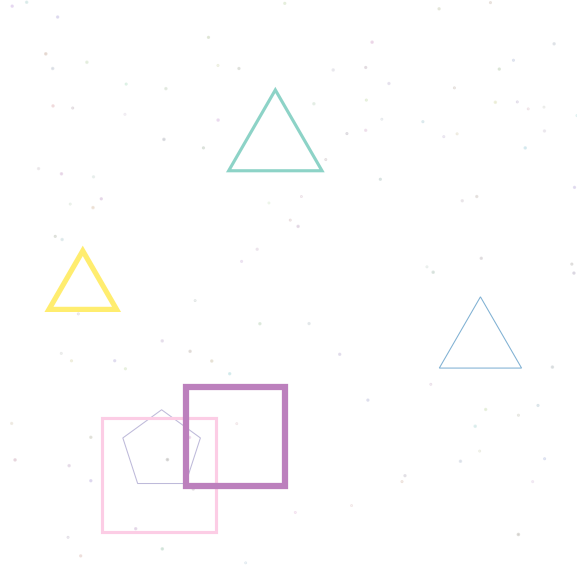[{"shape": "triangle", "thickness": 1.5, "radius": 0.47, "center": [0.477, 0.75]}, {"shape": "pentagon", "thickness": 0.5, "radius": 0.35, "center": [0.28, 0.219]}, {"shape": "triangle", "thickness": 0.5, "radius": 0.41, "center": [0.832, 0.403]}, {"shape": "square", "thickness": 1.5, "radius": 0.49, "center": [0.275, 0.177]}, {"shape": "square", "thickness": 3, "radius": 0.43, "center": [0.408, 0.243]}, {"shape": "triangle", "thickness": 2.5, "radius": 0.34, "center": [0.143, 0.497]}]